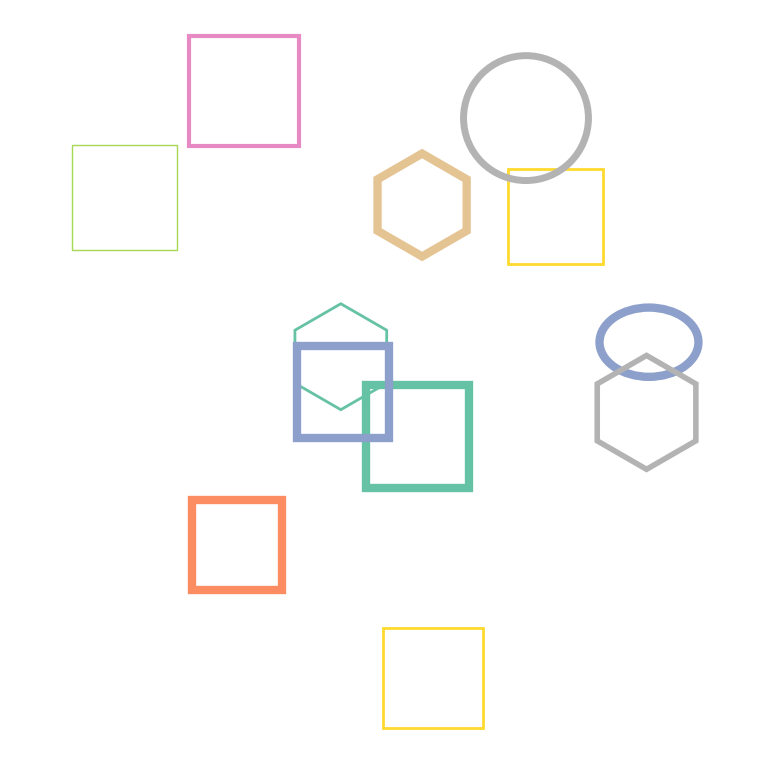[{"shape": "hexagon", "thickness": 1, "radius": 0.34, "center": [0.443, 0.537]}, {"shape": "square", "thickness": 3, "radius": 0.33, "center": [0.542, 0.433]}, {"shape": "square", "thickness": 3, "radius": 0.29, "center": [0.308, 0.292]}, {"shape": "square", "thickness": 3, "radius": 0.3, "center": [0.446, 0.491]}, {"shape": "oval", "thickness": 3, "radius": 0.32, "center": [0.843, 0.556]}, {"shape": "square", "thickness": 1.5, "radius": 0.36, "center": [0.317, 0.882]}, {"shape": "square", "thickness": 0.5, "radius": 0.34, "center": [0.162, 0.743]}, {"shape": "square", "thickness": 1, "radius": 0.32, "center": [0.563, 0.119]}, {"shape": "square", "thickness": 1, "radius": 0.31, "center": [0.721, 0.719]}, {"shape": "hexagon", "thickness": 3, "radius": 0.33, "center": [0.548, 0.734]}, {"shape": "circle", "thickness": 2.5, "radius": 0.41, "center": [0.683, 0.847]}, {"shape": "hexagon", "thickness": 2, "radius": 0.37, "center": [0.84, 0.464]}]